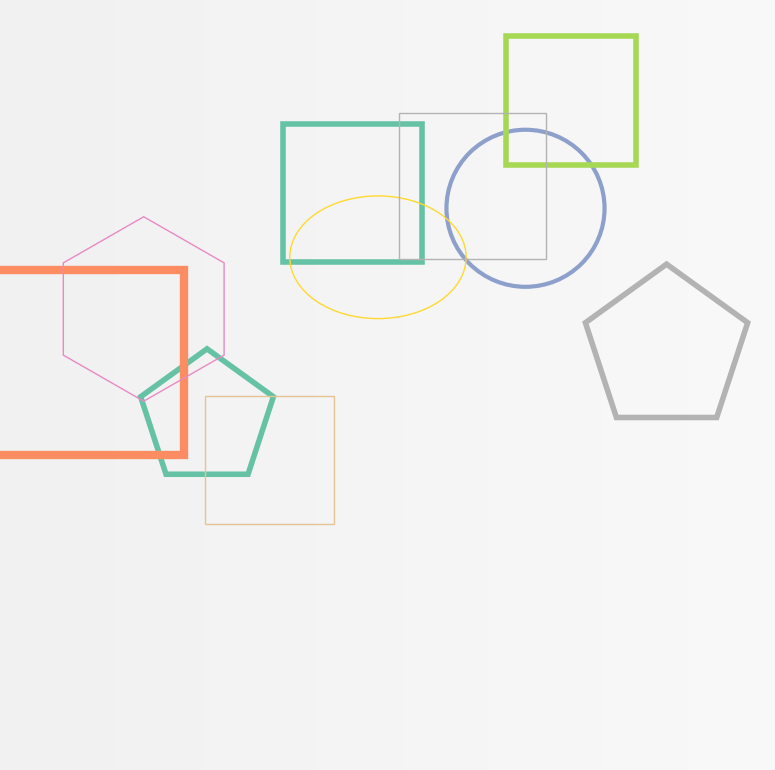[{"shape": "square", "thickness": 2, "radius": 0.45, "center": [0.455, 0.749]}, {"shape": "pentagon", "thickness": 2, "radius": 0.45, "center": [0.267, 0.457]}, {"shape": "square", "thickness": 3, "radius": 0.6, "center": [0.118, 0.529]}, {"shape": "circle", "thickness": 1.5, "radius": 0.51, "center": [0.678, 0.73]}, {"shape": "hexagon", "thickness": 0.5, "radius": 0.6, "center": [0.185, 0.599]}, {"shape": "square", "thickness": 2, "radius": 0.42, "center": [0.737, 0.869]}, {"shape": "oval", "thickness": 0.5, "radius": 0.57, "center": [0.488, 0.666]}, {"shape": "square", "thickness": 0.5, "radius": 0.42, "center": [0.347, 0.402]}, {"shape": "pentagon", "thickness": 2, "radius": 0.55, "center": [0.86, 0.547]}, {"shape": "square", "thickness": 0.5, "radius": 0.48, "center": [0.61, 0.759]}]